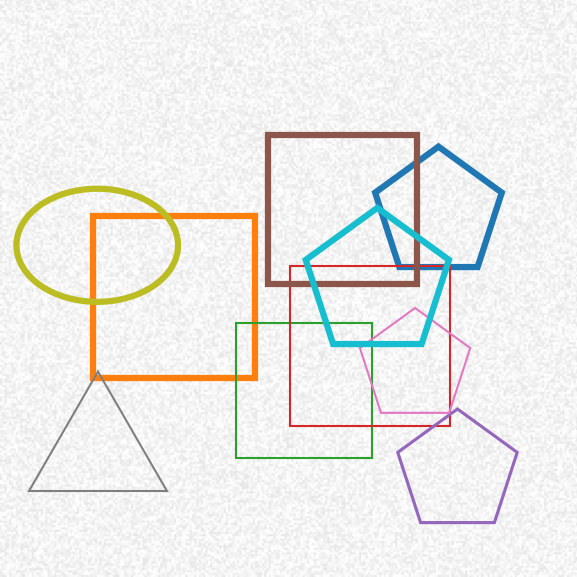[{"shape": "pentagon", "thickness": 3, "radius": 0.58, "center": [0.759, 0.63]}, {"shape": "square", "thickness": 3, "radius": 0.7, "center": [0.302, 0.485]}, {"shape": "square", "thickness": 1, "radius": 0.59, "center": [0.527, 0.323]}, {"shape": "square", "thickness": 1, "radius": 0.69, "center": [0.641, 0.4]}, {"shape": "pentagon", "thickness": 1.5, "radius": 0.54, "center": [0.792, 0.182]}, {"shape": "square", "thickness": 3, "radius": 0.64, "center": [0.593, 0.637]}, {"shape": "pentagon", "thickness": 1, "radius": 0.5, "center": [0.719, 0.365]}, {"shape": "triangle", "thickness": 1, "radius": 0.69, "center": [0.17, 0.218]}, {"shape": "oval", "thickness": 3, "radius": 0.7, "center": [0.168, 0.574]}, {"shape": "pentagon", "thickness": 3, "radius": 0.65, "center": [0.653, 0.509]}]